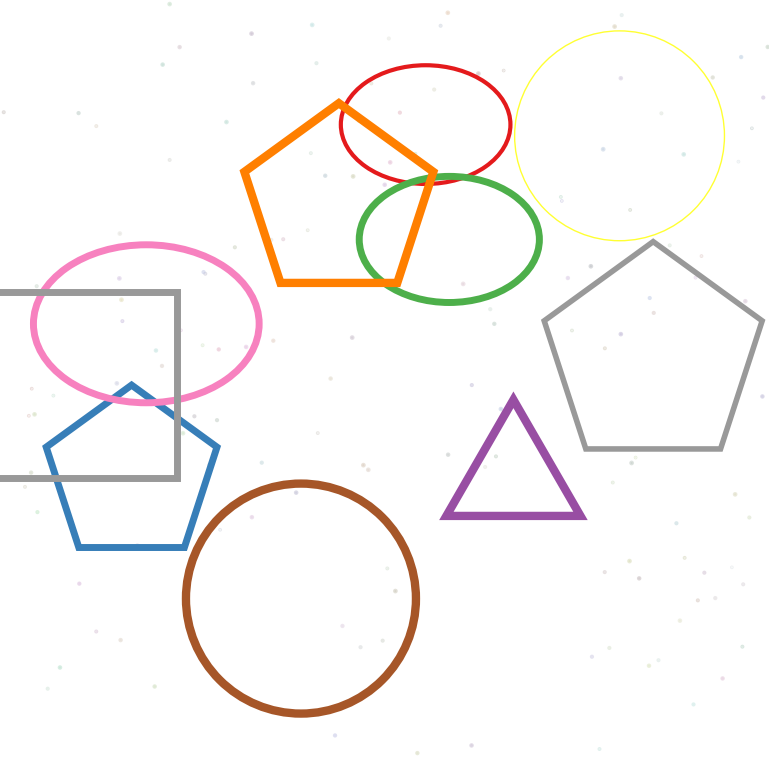[{"shape": "oval", "thickness": 1.5, "radius": 0.55, "center": [0.553, 0.838]}, {"shape": "pentagon", "thickness": 2.5, "radius": 0.58, "center": [0.171, 0.383]}, {"shape": "oval", "thickness": 2.5, "radius": 0.58, "center": [0.584, 0.689]}, {"shape": "triangle", "thickness": 3, "radius": 0.5, "center": [0.667, 0.38]}, {"shape": "pentagon", "thickness": 3, "radius": 0.65, "center": [0.44, 0.737]}, {"shape": "circle", "thickness": 0.5, "radius": 0.68, "center": [0.805, 0.824]}, {"shape": "circle", "thickness": 3, "radius": 0.75, "center": [0.391, 0.223]}, {"shape": "oval", "thickness": 2.5, "radius": 0.73, "center": [0.19, 0.58]}, {"shape": "pentagon", "thickness": 2, "radius": 0.74, "center": [0.848, 0.537]}, {"shape": "square", "thickness": 2.5, "radius": 0.61, "center": [0.109, 0.5]}]